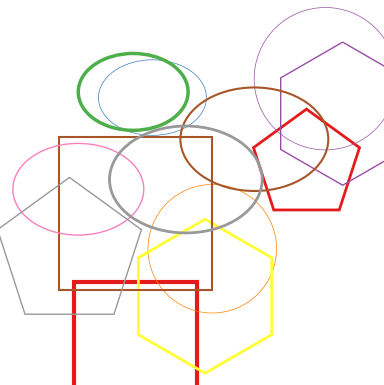[{"shape": "pentagon", "thickness": 2, "radius": 0.72, "center": [0.796, 0.572]}, {"shape": "square", "thickness": 3, "radius": 0.8, "center": [0.352, 0.107]}, {"shape": "oval", "thickness": 0.5, "radius": 0.7, "center": [0.396, 0.747]}, {"shape": "oval", "thickness": 2.5, "radius": 0.71, "center": [0.346, 0.761]}, {"shape": "circle", "thickness": 0.5, "radius": 0.92, "center": [0.845, 0.796]}, {"shape": "hexagon", "thickness": 1, "radius": 0.93, "center": [0.89, 0.705]}, {"shape": "circle", "thickness": 0.5, "radius": 0.83, "center": [0.551, 0.354]}, {"shape": "hexagon", "thickness": 2, "radius": 1.0, "center": [0.533, 0.231]}, {"shape": "oval", "thickness": 1.5, "radius": 0.96, "center": [0.661, 0.638]}, {"shape": "square", "thickness": 1.5, "radius": 0.99, "center": [0.351, 0.446]}, {"shape": "oval", "thickness": 1, "radius": 0.85, "center": [0.203, 0.508]}, {"shape": "oval", "thickness": 2, "radius": 0.99, "center": [0.483, 0.534]}, {"shape": "pentagon", "thickness": 1, "radius": 0.98, "center": [0.18, 0.343]}]